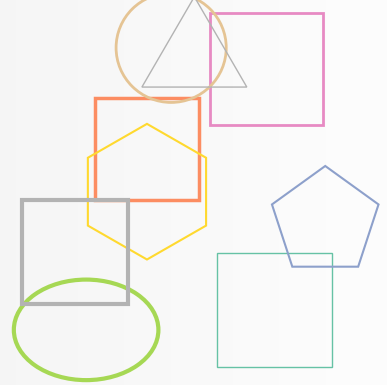[{"shape": "square", "thickness": 1, "radius": 0.74, "center": [0.709, 0.194]}, {"shape": "square", "thickness": 2.5, "radius": 0.67, "center": [0.379, 0.613]}, {"shape": "pentagon", "thickness": 1.5, "radius": 0.72, "center": [0.839, 0.424]}, {"shape": "square", "thickness": 2, "radius": 0.73, "center": [0.688, 0.821]}, {"shape": "oval", "thickness": 3, "radius": 0.93, "center": [0.222, 0.143]}, {"shape": "hexagon", "thickness": 1.5, "radius": 0.88, "center": [0.379, 0.502]}, {"shape": "circle", "thickness": 2, "radius": 0.71, "center": [0.442, 0.876]}, {"shape": "triangle", "thickness": 1, "radius": 0.78, "center": [0.502, 0.852]}, {"shape": "square", "thickness": 3, "radius": 0.68, "center": [0.193, 0.345]}]